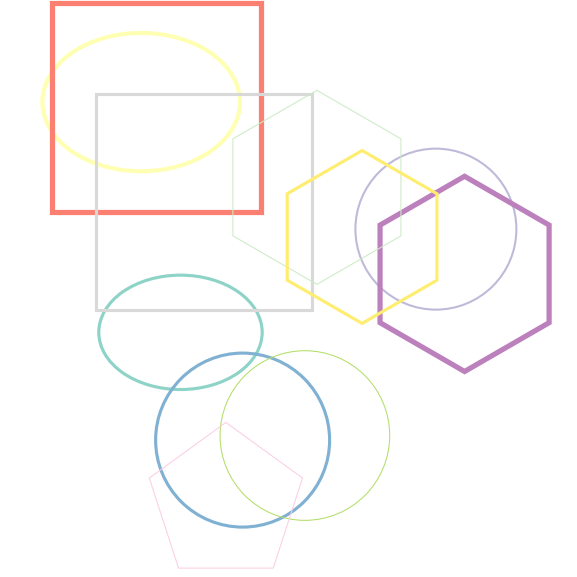[{"shape": "oval", "thickness": 1.5, "radius": 0.71, "center": [0.313, 0.424]}, {"shape": "oval", "thickness": 2, "radius": 0.86, "center": [0.244, 0.822]}, {"shape": "circle", "thickness": 1, "radius": 0.7, "center": [0.755, 0.602]}, {"shape": "square", "thickness": 2.5, "radius": 0.9, "center": [0.271, 0.813]}, {"shape": "circle", "thickness": 1.5, "radius": 0.75, "center": [0.42, 0.237]}, {"shape": "circle", "thickness": 0.5, "radius": 0.73, "center": [0.528, 0.245]}, {"shape": "pentagon", "thickness": 0.5, "radius": 0.7, "center": [0.391, 0.128]}, {"shape": "square", "thickness": 1.5, "radius": 0.93, "center": [0.354, 0.649]}, {"shape": "hexagon", "thickness": 2.5, "radius": 0.85, "center": [0.804, 0.525]}, {"shape": "hexagon", "thickness": 0.5, "radius": 0.84, "center": [0.549, 0.675]}, {"shape": "hexagon", "thickness": 1.5, "radius": 0.75, "center": [0.627, 0.589]}]